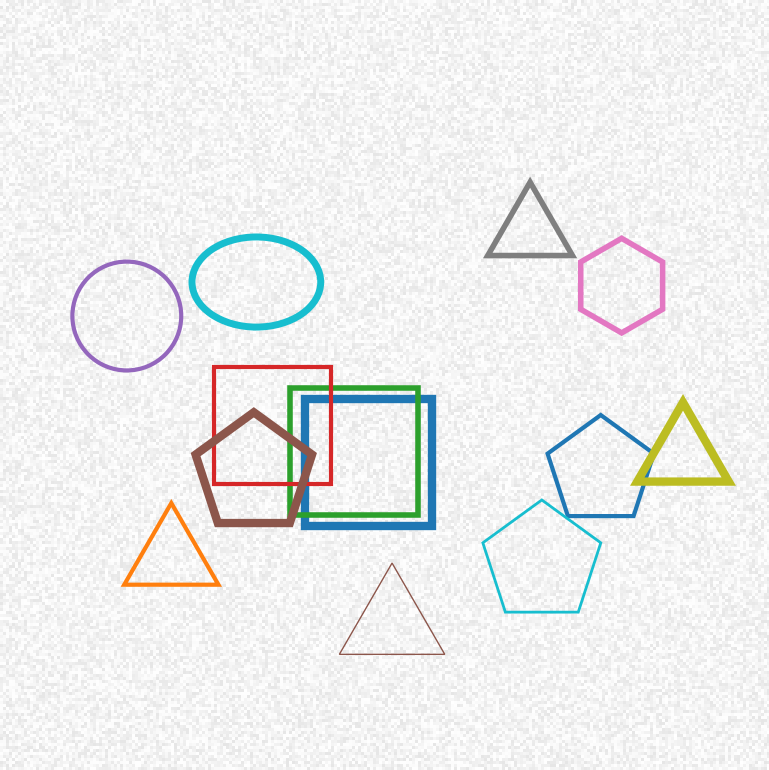[{"shape": "pentagon", "thickness": 1.5, "radius": 0.36, "center": [0.78, 0.388]}, {"shape": "square", "thickness": 3, "radius": 0.41, "center": [0.479, 0.4]}, {"shape": "triangle", "thickness": 1.5, "radius": 0.35, "center": [0.222, 0.276]}, {"shape": "square", "thickness": 2, "radius": 0.41, "center": [0.46, 0.414]}, {"shape": "square", "thickness": 1.5, "radius": 0.38, "center": [0.354, 0.448]}, {"shape": "circle", "thickness": 1.5, "radius": 0.35, "center": [0.165, 0.59]}, {"shape": "pentagon", "thickness": 3, "radius": 0.4, "center": [0.33, 0.385]}, {"shape": "triangle", "thickness": 0.5, "radius": 0.4, "center": [0.509, 0.19]}, {"shape": "hexagon", "thickness": 2, "radius": 0.31, "center": [0.807, 0.629]}, {"shape": "triangle", "thickness": 2, "radius": 0.32, "center": [0.688, 0.7]}, {"shape": "triangle", "thickness": 3, "radius": 0.34, "center": [0.887, 0.409]}, {"shape": "pentagon", "thickness": 1, "radius": 0.4, "center": [0.704, 0.27]}, {"shape": "oval", "thickness": 2.5, "radius": 0.42, "center": [0.333, 0.634]}]